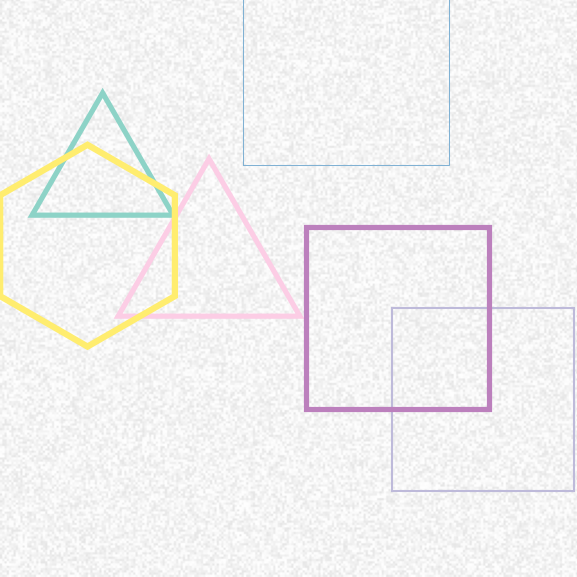[{"shape": "triangle", "thickness": 2.5, "radius": 0.71, "center": [0.178, 0.697]}, {"shape": "square", "thickness": 1, "radius": 0.79, "center": [0.837, 0.307]}, {"shape": "square", "thickness": 0.5, "radius": 0.89, "center": [0.599, 0.892]}, {"shape": "triangle", "thickness": 2.5, "radius": 0.91, "center": [0.362, 0.543]}, {"shape": "square", "thickness": 2.5, "radius": 0.79, "center": [0.688, 0.448]}, {"shape": "hexagon", "thickness": 3, "radius": 0.87, "center": [0.152, 0.574]}]